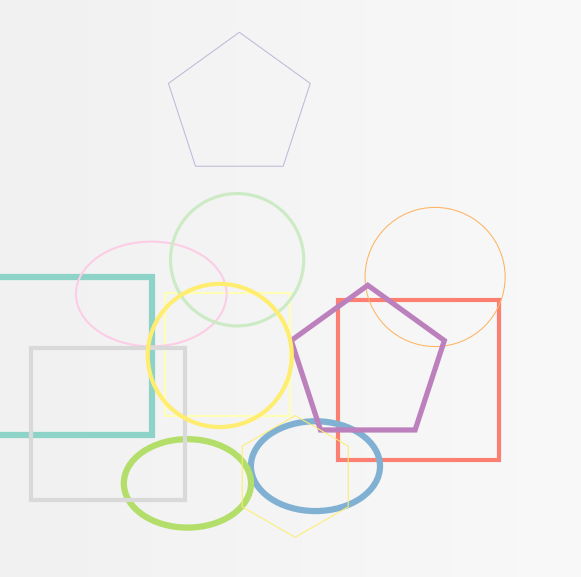[{"shape": "square", "thickness": 3, "radius": 0.68, "center": [0.125, 0.383]}, {"shape": "square", "thickness": 1, "radius": 0.53, "center": [0.391, 0.385]}, {"shape": "pentagon", "thickness": 0.5, "radius": 0.64, "center": [0.412, 0.815]}, {"shape": "square", "thickness": 2, "radius": 0.7, "center": [0.72, 0.341]}, {"shape": "oval", "thickness": 3, "radius": 0.56, "center": [0.543, 0.192]}, {"shape": "circle", "thickness": 0.5, "radius": 0.6, "center": [0.749, 0.52]}, {"shape": "oval", "thickness": 3, "radius": 0.55, "center": [0.322, 0.162]}, {"shape": "oval", "thickness": 1, "radius": 0.65, "center": [0.26, 0.49]}, {"shape": "square", "thickness": 2, "radius": 0.66, "center": [0.186, 0.264]}, {"shape": "pentagon", "thickness": 2.5, "radius": 0.69, "center": [0.633, 0.367]}, {"shape": "circle", "thickness": 1.5, "radius": 0.57, "center": [0.408, 0.549]}, {"shape": "circle", "thickness": 2, "radius": 0.62, "center": [0.378, 0.384]}, {"shape": "hexagon", "thickness": 0.5, "radius": 0.53, "center": [0.508, 0.174]}]